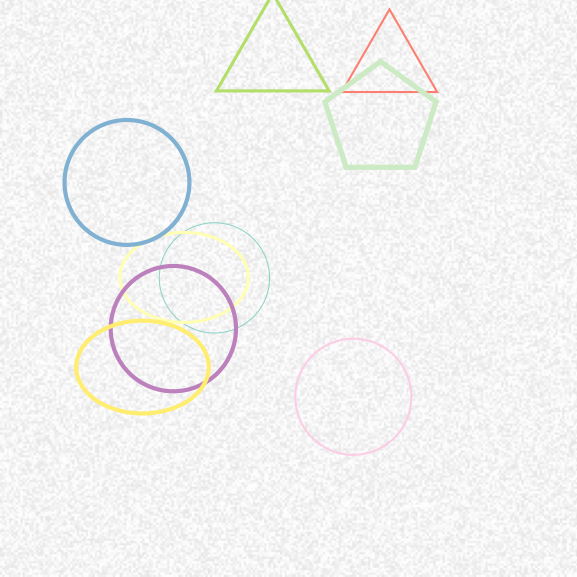[{"shape": "circle", "thickness": 0.5, "radius": 0.48, "center": [0.371, 0.518]}, {"shape": "oval", "thickness": 1.5, "radius": 0.56, "center": [0.319, 0.519]}, {"shape": "triangle", "thickness": 1, "radius": 0.48, "center": [0.674, 0.887]}, {"shape": "circle", "thickness": 2, "radius": 0.54, "center": [0.22, 0.683]}, {"shape": "triangle", "thickness": 1.5, "radius": 0.56, "center": [0.472, 0.898]}, {"shape": "circle", "thickness": 1, "radius": 0.5, "center": [0.612, 0.312]}, {"shape": "circle", "thickness": 2, "radius": 0.54, "center": [0.3, 0.43]}, {"shape": "pentagon", "thickness": 2.5, "radius": 0.51, "center": [0.659, 0.791]}, {"shape": "oval", "thickness": 2, "radius": 0.57, "center": [0.247, 0.364]}]